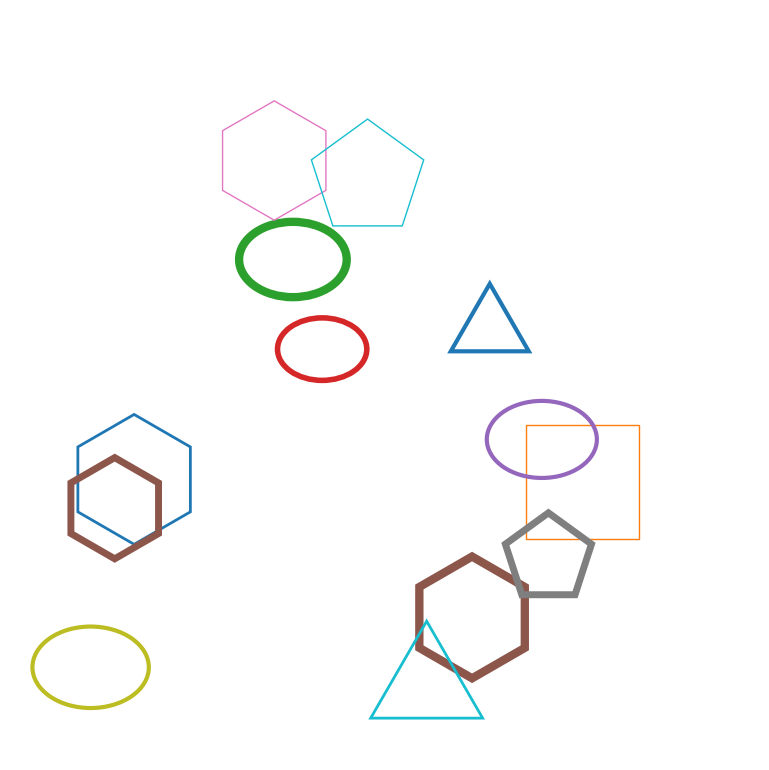[{"shape": "hexagon", "thickness": 1, "radius": 0.42, "center": [0.174, 0.377]}, {"shape": "triangle", "thickness": 1.5, "radius": 0.29, "center": [0.636, 0.573]}, {"shape": "square", "thickness": 0.5, "radius": 0.37, "center": [0.756, 0.375]}, {"shape": "oval", "thickness": 3, "radius": 0.35, "center": [0.38, 0.663]}, {"shape": "oval", "thickness": 2, "radius": 0.29, "center": [0.418, 0.547]}, {"shape": "oval", "thickness": 1.5, "radius": 0.36, "center": [0.704, 0.429]}, {"shape": "hexagon", "thickness": 2.5, "radius": 0.33, "center": [0.149, 0.34]}, {"shape": "hexagon", "thickness": 3, "radius": 0.4, "center": [0.613, 0.198]}, {"shape": "hexagon", "thickness": 0.5, "radius": 0.39, "center": [0.356, 0.792]}, {"shape": "pentagon", "thickness": 2.5, "radius": 0.29, "center": [0.712, 0.275]}, {"shape": "oval", "thickness": 1.5, "radius": 0.38, "center": [0.118, 0.133]}, {"shape": "triangle", "thickness": 1, "radius": 0.42, "center": [0.554, 0.109]}, {"shape": "pentagon", "thickness": 0.5, "radius": 0.38, "center": [0.477, 0.769]}]